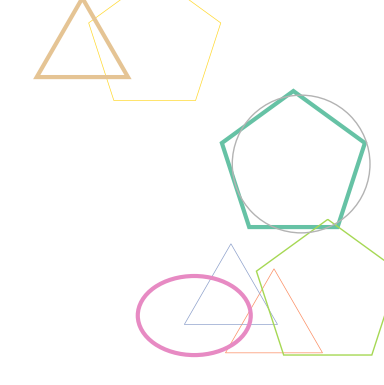[{"shape": "pentagon", "thickness": 3, "radius": 0.98, "center": [0.762, 0.568]}, {"shape": "triangle", "thickness": 0.5, "radius": 0.73, "center": [0.712, 0.156]}, {"shape": "triangle", "thickness": 0.5, "radius": 0.7, "center": [0.6, 0.227]}, {"shape": "oval", "thickness": 3, "radius": 0.73, "center": [0.505, 0.18]}, {"shape": "pentagon", "thickness": 1, "radius": 0.97, "center": [0.851, 0.235]}, {"shape": "pentagon", "thickness": 0.5, "radius": 0.9, "center": [0.402, 0.885]}, {"shape": "triangle", "thickness": 3, "radius": 0.68, "center": [0.214, 0.868]}, {"shape": "circle", "thickness": 1, "radius": 0.89, "center": [0.782, 0.574]}]